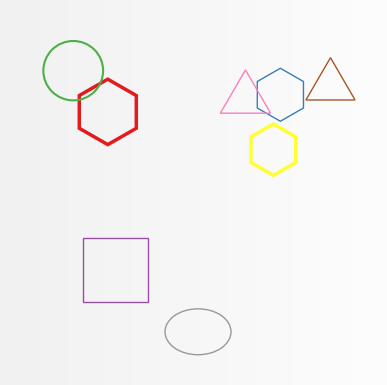[{"shape": "hexagon", "thickness": 2.5, "radius": 0.42, "center": [0.278, 0.709]}, {"shape": "hexagon", "thickness": 1, "radius": 0.34, "center": [0.724, 0.754]}, {"shape": "circle", "thickness": 1.5, "radius": 0.39, "center": [0.189, 0.816]}, {"shape": "square", "thickness": 1, "radius": 0.42, "center": [0.298, 0.298]}, {"shape": "hexagon", "thickness": 2.5, "radius": 0.33, "center": [0.705, 0.611]}, {"shape": "triangle", "thickness": 1, "radius": 0.37, "center": [0.853, 0.777]}, {"shape": "triangle", "thickness": 1, "radius": 0.37, "center": [0.633, 0.743]}, {"shape": "oval", "thickness": 1, "radius": 0.43, "center": [0.511, 0.138]}]